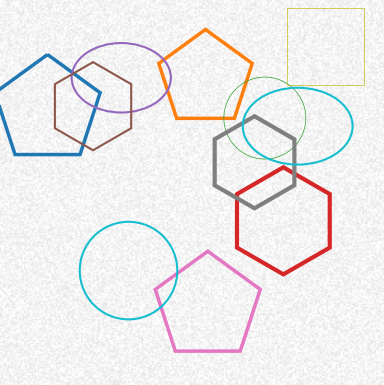[{"shape": "pentagon", "thickness": 2.5, "radius": 0.72, "center": [0.123, 0.715]}, {"shape": "pentagon", "thickness": 2.5, "radius": 0.64, "center": [0.534, 0.796]}, {"shape": "circle", "thickness": 0.5, "radius": 0.53, "center": [0.688, 0.693]}, {"shape": "hexagon", "thickness": 3, "radius": 0.7, "center": [0.736, 0.426]}, {"shape": "oval", "thickness": 1.5, "radius": 0.64, "center": [0.315, 0.798]}, {"shape": "hexagon", "thickness": 1.5, "radius": 0.57, "center": [0.242, 0.724]}, {"shape": "pentagon", "thickness": 2.5, "radius": 0.72, "center": [0.54, 0.204]}, {"shape": "hexagon", "thickness": 3, "radius": 0.6, "center": [0.661, 0.578]}, {"shape": "square", "thickness": 0.5, "radius": 0.5, "center": [0.845, 0.88]}, {"shape": "oval", "thickness": 1.5, "radius": 0.71, "center": [0.773, 0.672]}, {"shape": "circle", "thickness": 1.5, "radius": 0.63, "center": [0.334, 0.297]}]